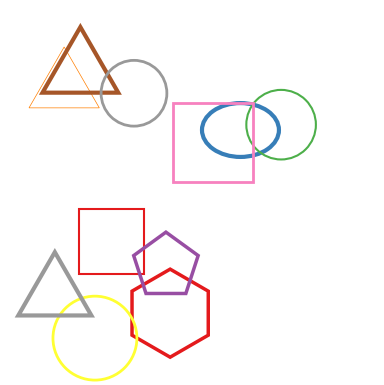[{"shape": "square", "thickness": 1.5, "radius": 0.42, "center": [0.289, 0.372]}, {"shape": "hexagon", "thickness": 2.5, "radius": 0.57, "center": [0.442, 0.187]}, {"shape": "oval", "thickness": 3, "radius": 0.5, "center": [0.625, 0.662]}, {"shape": "circle", "thickness": 1.5, "radius": 0.45, "center": [0.73, 0.676]}, {"shape": "pentagon", "thickness": 2.5, "radius": 0.44, "center": [0.431, 0.309]}, {"shape": "triangle", "thickness": 0.5, "radius": 0.53, "center": [0.167, 0.773]}, {"shape": "circle", "thickness": 2, "radius": 0.54, "center": [0.247, 0.122]}, {"shape": "triangle", "thickness": 3, "radius": 0.57, "center": [0.209, 0.816]}, {"shape": "square", "thickness": 2, "radius": 0.52, "center": [0.553, 0.63]}, {"shape": "circle", "thickness": 2, "radius": 0.43, "center": [0.348, 0.758]}, {"shape": "triangle", "thickness": 3, "radius": 0.55, "center": [0.142, 0.235]}]